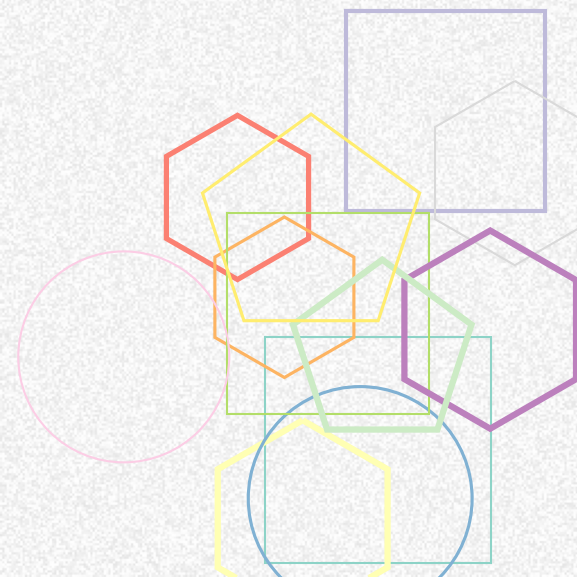[{"shape": "square", "thickness": 1, "radius": 0.98, "center": [0.654, 0.22]}, {"shape": "hexagon", "thickness": 3, "radius": 0.85, "center": [0.524, 0.102]}, {"shape": "square", "thickness": 2, "radius": 0.86, "center": [0.771, 0.807]}, {"shape": "hexagon", "thickness": 2.5, "radius": 0.71, "center": [0.411, 0.657]}, {"shape": "circle", "thickness": 1.5, "radius": 0.97, "center": [0.624, 0.136]}, {"shape": "hexagon", "thickness": 1.5, "radius": 0.69, "center": [0.492, 0.484]}, {"shape": "square", "thickness": 1, "radius": 0.87, "center": [0.568, 0.457]}, {"shape": "circle", "thickness": 1, "radius": 0.91, "center": [0.214, 0.381]}, {"shape": "hexagon", "thickness": 1, "radius": 0.8, "center": [0.891, 0.699]}, {"shape": "hexagon", "thickness": 3, "radius": 0.86, "center": [0.849, 0.428]}, {"shape": "pentagon", "thickness": 3, "radius": 0.81, "center": [0.662, 0.387]}, {"shape": "pentagon", "thickness": 1.5, "radius": 0.99, "center": [0.539, 0.604]}]